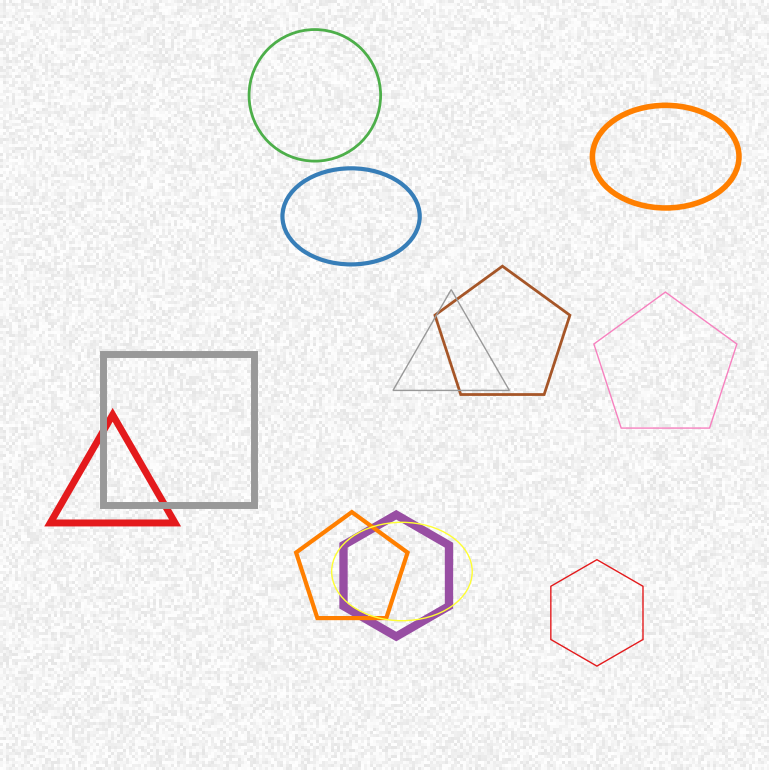[{"shape": "hexagon", "thickness": 0.5, "radius": 0.35, "center": [0.775, 0.204]}, {"shape": "triangle", "thickness": 2.5, "radius": 0.47, "center": [0.146, 0.368]}, {"shape": "oval", "thickness": 1.5, "radius": 0.45, "center": [0.456, 0.719]}, {"shape": "circle", "thickness": 1, "radius": 0.43, "center": [0.409, 0.876]}, {"shape": "hexagon", "thickness": 3, "radius": 0.4, "center": [0.515, 0.252]}, {"shape": "oval", "thickness": 2, "radius": 0.48, "center": [0.865, 0.797]}, {"shape": "pentagon", "thickness": 1.5, "radius": 0.38, "center": [0.457, 0.259]}, {"shape": "oval", "thickness": 0.5, "radius": 0.46, "center": [0.522, 0.258]}, {"shape": "pentagon", "thickness": 1, "radius": 0.46, "center": [0.653, 0.562]}, {"shape": "pentagon", "thickness": 0.5, "radius": 0.49, "center": [0.864, 0.523]}, {"shape": "triangle", "thickness": 0.5, "radius": 0.44, "center": [0.586, 0.537]}, {"shape": "square", "thickness": 2.5, "radius": 0.49, "center": [0.231, 0.442]}]